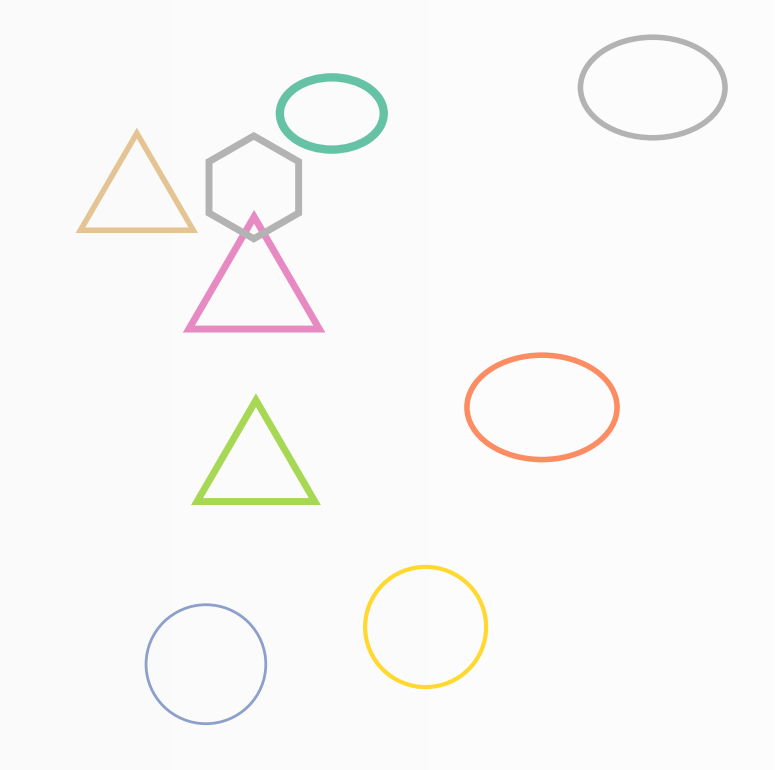[{"shape": "oval", "thickness": 3, "radius": 0.34, "center": [0.428, 0.853]}, {"shape": "oval", "thickness": 2, "radius": 0.48, "center": [0.699, 0.471]}, {"shape": "circle", "thickness": 1, "radius": 0.39, "center": [0.266, 0.137]}, {"shape": "triangle", "thickness": 2.5, "radius": 0.49, "center": [0.328, 0.621]}, {"shape": "triangle", "thickness": 2.5, "radius": 0.44, "center": [0.33, 0.393]}, {"shape": "circle", "thickness": 1.5, "radius": 0.39, "center": [0.549, 0.186]}, {"shape": "triangle", "thickness": 2, "radius": 0.42, "center": [0.177, 0.743]}, {"shape": "hexagon", "thickness": 2.5, "radius": 0.33, "center": [0.328, 0.757]}, {"shape": "oval", "thickness": 2, "radius": 0.47, "center": [0.842, 0.886]}]